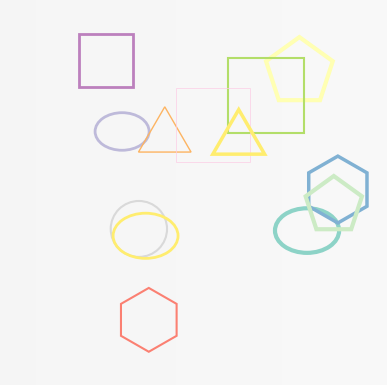[{"shape": "oval", "thickness": 3, "radius": 0.41, "center": [0.792, 0.401]}, {"shape": "pentagon", "thickness": 3, "radius": 0.45, "center": [0.773, 0.813]}, {"shape": "oval", "thickness": 2, "radius": 0.35, "center": [0.315, 0.659]}, {"shape": "hexagon", "thickness": 1.5, "radius": 0.41, "center": [0.384, 0.169]}, {"shape": "hexagon", "thickness": 2.5, "radius": 0.43, "center": [0.872, 0.508]}, {"shape": "triangle", "thickness": 1, "radius": 0.39, "center": [0.425, 0.644]}, {"shape": "square", "thickness": 1.5, "radius": 0.49, "center": [0.687, 0.752]}, {"shape": "square", "thickness": 0.5, "radius": 0.48, "center": [0.55, 0.676]}, {"shape": "circle", "thickness": 1.5, "radius": 0.36, "center": [0.358, 0.405]}, {"shape": "square", "thickness": 2, "radius": 0.35, "center": [0.273, 0.843]}, {"shape": "pentagon", "thickness": 3, "radius": 0.38, "center": [0.861, 0.466]}, {"shape": "triangle", "thickness": 2.5, "radius": 0.39, "center": [0.616, 0.638]}, {"shape": "oval", "thickness": 2, "radius": 0.42, "center": [0.376, 0.388]}]